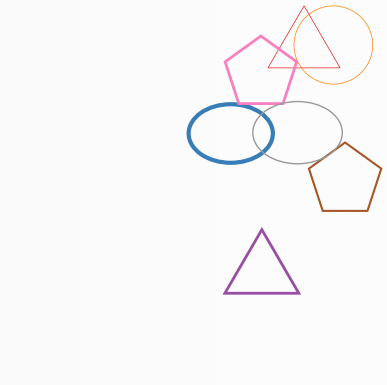[{"shape": "triangle", "thickness": 0.5, "radius": 0.54, "center": [0.785, 0.877]}, {"shape": "oval", "thickness": 3, "radius": 0.54, "center": [0.595, 0.653]}, {"shape": "triangle", "thickness": 2, "radius": 0.55, "center": [0.676, 0.293]}, {"shape": "circle", "thickness": 0.5, "radius": 0.51, "center": [0.86, 0.883]}, {"shape": "pentagon", "thickness": 1.5, "radius": 0.49, "center": [0.891, 0.532]}, {"shape": "pentagon", "thickness": 2, "radius": 0.49, "center": [0.673, 0.809]}, {"shape": "oval", "thickness": 1, "radius": 0.58, "center": [0.768, 0.655]}]